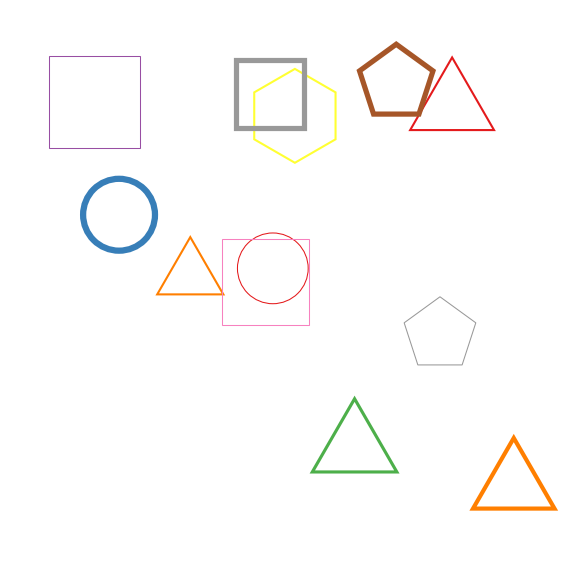[{"shape": "circle", "thickness": 0.5, "radius": 0.31, "center": [0.472, 0.534]}, {"shape": "triangle", "thickness": 1, "radius": 0.42, "center": [0.783, 0.816]}, {"shape": "circle", "thickness": 3, "radius": 0.31, "center": [0.206, 0.627]}, {"shape": "triangle", "thickness": 1.5, "radius": 0.42, "center": [0.614, 0.224]}, {"shape": "square", "thickness": 0.5, "radius": 0.39, "center": [0.163, 0.822]}, {"shape": "triangle", "thickness": 1, "radius": 0.33, "center": [0.329, 0.522]}, {"shape": "triangle", "thickness": 2, "radius": 0.41, "center": [0.89, 0.159]}, {"shape": "hexagon", "thickness": 1, "radius": 0.41, "center": [0.511, 0.799]}, {"shape": "pentagon", "thickness": 2.5, "radius": 0.33, "center": [0.686, 0.856]}, {"shape": "square", "thickness": 0.5, "radius": 0.38, "center": [0.46, 0.511]}, {"shape": "pentagon", "thickness": 0.5, "radius": 0.33, "center": [0.762, 0.42]}, {"shape": "square", "thickness": 2.5, "radius": 0.3, "center": [0.468, 0.836]}]